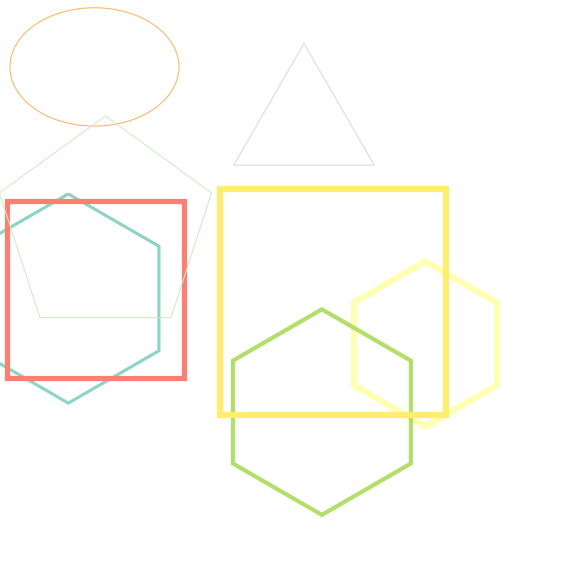[{"shape": "hexagon", "thickness": 1.5, "radius": 0.91, "center": [0.118, 0.482]}, {"shape": "hexagon", "thickness": 3, "radius": 0.71, "center": [0.737, 0.404]}, {"shape": "square", "thickness": 2.5, "radius": 0.77, "center": [0.166, 0.498]}, {"shape": "oval", "thickness": 0.5, "radius": 0.73, "center": [0.164, 0.883]}, {"shape": "hexagon", "thickness": 2, "radius": 0.89, "center": [0.557, 0.286]}, {"shape": "triangle", "thickness": 0.5, "radius": 0.7, "center": [0.526, 0.783]}, {"shape": "pentagon", "thickness": 0.5, "radius": 0.97, "center": [0.183, 0.605]}, {"shape": "square", "thickness": 3, "radius": 0.98, "center": [0.577, 0.476]}]